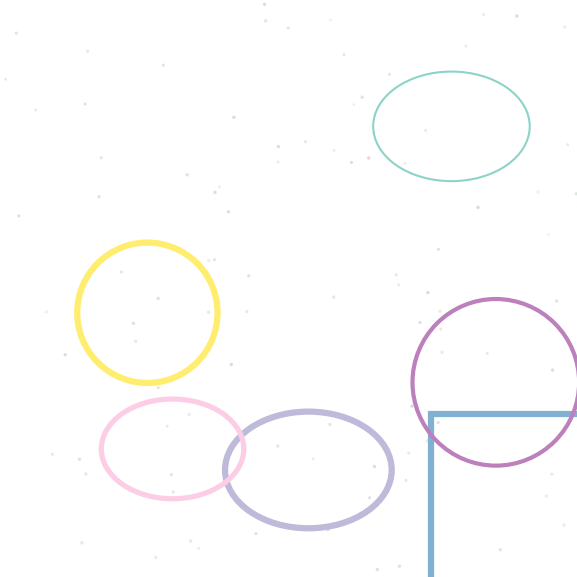[{"shape": "oval", "thickness": 1, "radius": 0.68, "center": [0.782, 0.78]}, {"shape": "oval", "thickness": 3, "radius": 0.72, "center": [0.534, 0.185]}, {"shape": "square", "thickness": 3, "radius": 0.71, "center": [0.888, 0.139]}, {"shape": "oval", "thickness": 2.5, "radius": 0.62, "center": [0.299, 0.222]}, {"shape": "circle", "thickness": 2, "radius": 0.72, "center": [0.859, 0.337]}, {"shape": "circle", "thickness": 3, "radius": 0.61, "center": [0.255, 0.458]}]